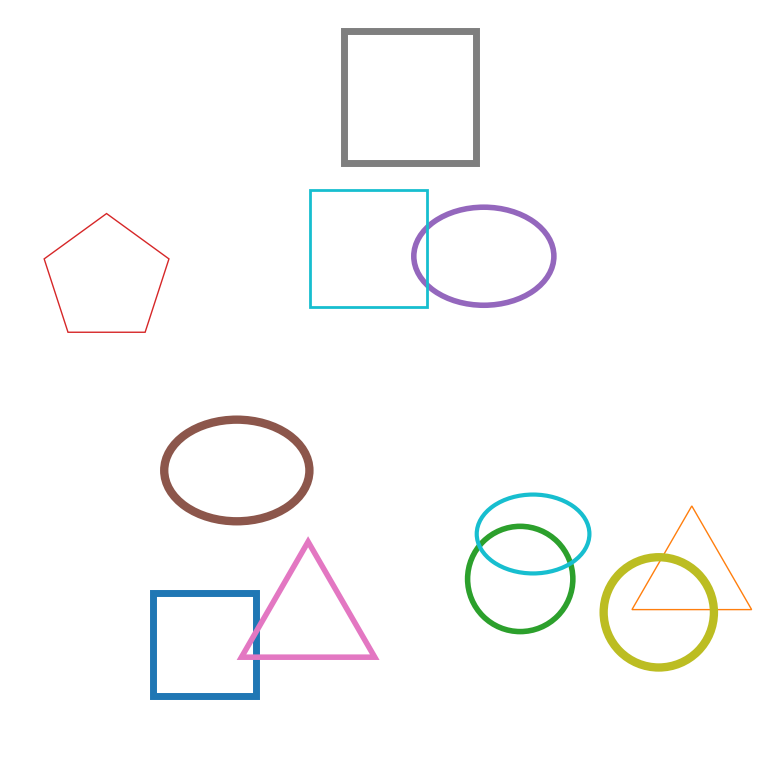[{"shape": "square", "thickness": 2.5, "radius": 0.34, "center": [0.266, 0.163]}, {"shape": "triangle", "thickness": 0.5, "radius": 0.45, "center": [0.898, 0.253]}, {"shape": "circle", "thickness": 2, "radius": 0.34, "center": [0.676, 0.248]}, {"shape": "pentagon", "thickness": 0.5, "radius": 0.43, "center": [0.138, 0.637]}, {"shape": "oval", "thickness": 2, "radius": 0.45, "center": [0.628, 0.667]}, {"shape": "oval", "thickness": 3, "radius": 0.47, "center": [0.308, 0.389]}, {"shape": "triangle", "thickness": 2, "radius": 0.5, "center": [0.4, 0.196]}, {"shape": "square", "thickness": 2.5, "radius": 0.43, "center": [0.533, 0.874]}, {"shape": "circle", "thickness": 3, "radius": 0.36, "center": [0.856, 0.205]}, {"shape": "oval", "thickness": 1.5, "radius": 0.37, "center": [0.692, 0.306]}, {"shape": "square", "thickness": 1, "radius": 0.38, "center": [0.478, 0.677]}]